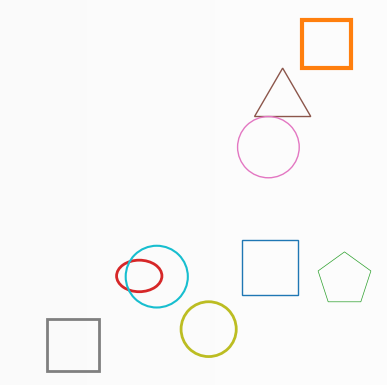[{"shape": "square", "thickness": 1, "radius": 0.36, "center": [0.698, 0.305]}, {"shape": "square", "thickness": 3, "radius": 0.31, "center": [0.843, 0.886]}, {"shape": "pentagon", "thickness": 0.5, "radius": 0.36, "center": [0.889, 0.274]}, {"shape": "oval", "thickness": 2, "radius": 0.29, "center": [0.359, 0.283]}, {"shape": "triangle", "thickness": 1, "radius": 0.42, "center": [0.729, 0.739]}, {"shape": "circle", "thickness": 1, "radius": 0.4, "center": [0.693, 0.618]}, {"shape": "square", "thickness": 2, "radius": 0.34, "center": [0.188, 0.103]}, {"shape": "circle", "thickness": 2, "radius": 0.36, "center": [0.538, 0.145]}, {"shape": "circle", "thickness": 1.5, "radius": 0.4, "center": [0.405, 0.281]}]